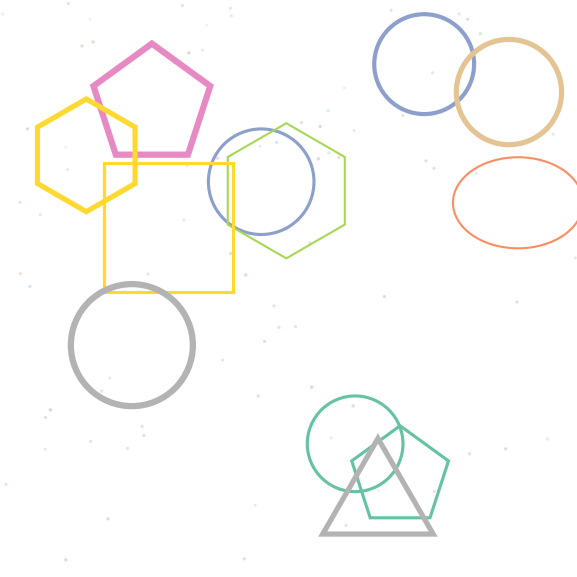[{"shape": "circle", "thickness": 1.5, "radius": 0.41, "center": [0.615, 0.231]}, {"shape": "pentagon", "thickness": 1.5, "radius": 0.44, "center": [0.693, 0.174]}, {"shape": "oval", "thickness": 1, "radius": 0.56, "center": [0.897, 0.648]}, {"shape": "circle", "thickness": 2, "radius": 0.43, "center": [0.735, 0.888]}, {"shape": "circle", "thickness": 1.5, "radius": 0.46, "center": [0.452, 0.684]}, {"shape": "pentagon", "thickness": 3, "radius": 0.53, "center": [0.263, 0.817]}, {"shape": "hexagon", "thickness": 1, "radius": 0.59, "center": [0.496, 0.669]}, {"shape": "hexagon", "thickness": 2.5, "radius": 0.49, "center": [0.149, 0.73]}, {"shape": "square", "thickness": 1.5, "radius": 0.56, "center": [0.292, 0.605]}, {"shape": "circle", "thickness": 2.5, "radius": 0.46, "center": [0.881, 0.84]}, {"shape": "circle", "thickness": 3, "radius": 0.53, "center": [0.228, 0.402]}, {"shape": "triangle", "thickness": 2.5, "radius": 0.55, "center": [0.654, 0.13]}]